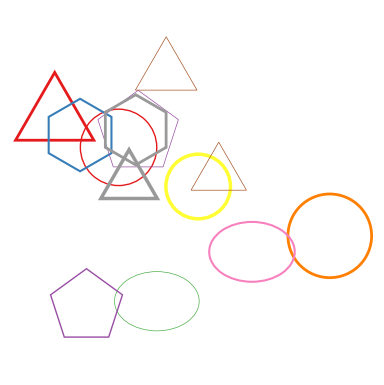[{"shape": "circle", "thickness": 1, "radius": 0.5, "center": [0.308, 0.617]}, {"shape": "triangle", "thickness": 2, "radius": 0.59, "center": [0.142, 0.694]}, {"shape": "hexagon", "thickness": 1.5, "radius": 0.47, "center": [0.208, 0.649]}, {"shape": "oval", "thickness": 0.5, "radius": 0.55, "center": [0.407, 0.218]}, {"shape": "pentagon", "thickness": 0.5, "radius": 0.55, "center": [0.359, 0.655]}, {"shape": "pentagon", "thickness": 1, "radius": 0.49, "center": [0.225, 0.204]}, {"shape": "circle", "thickness": 2, "radius": 0.54, "center": [0.857, 0.387]}, {"shape": "circle", "thickness": 2.5, "radius": 0.42, "center": [0.515, 0.516]}, {"shape": "triangle", "thickness": 0.5, "radius": 0.46, "center": [0.432, 0.812]}, {"shape": "triangle", "thickness": 0.5, "radius": 0.42, "center": [0.568, 0.548]}, {"shape": "oval", "thickness": 1.5, "radius": 0.56, "center": [0.654, 0.346]}, {"shape": "triangle", "thickness": 2.5, "radius": 0.42, "center": [0.335, 0.527]}, {"shape": "hexagon", "thickness": 2, "radius": 0.46, "center": [0.353, 0.663]}]